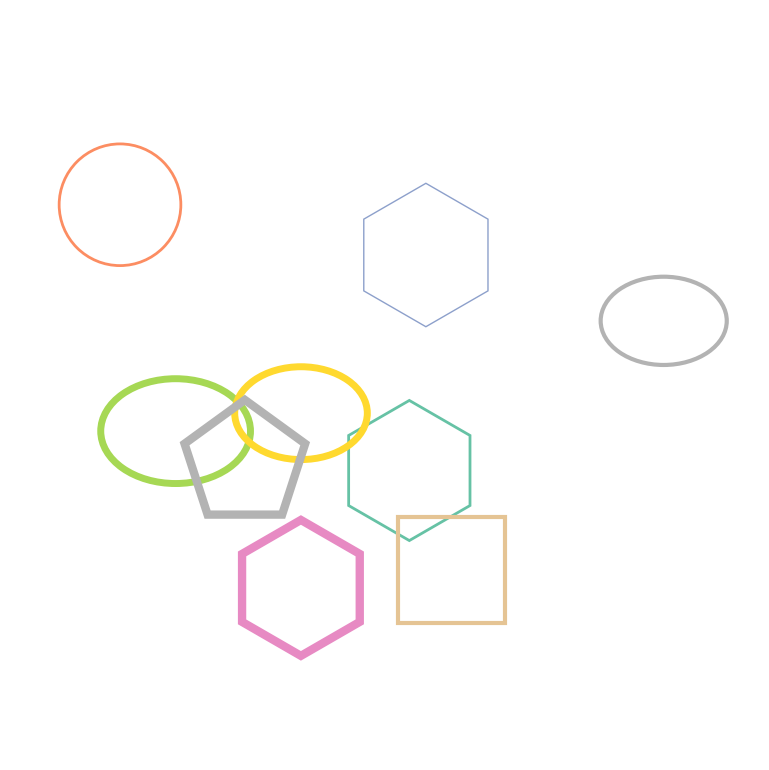[{"shape": "hexagon", "thickness": 1, "radius": 0.45, "center": [0.532, 0.389]}, {"shape": "circle", "thickness": 1, "radius": 0.4, "center": [0.156, 0.734]}, {"shape": "hexagon", "thickness": 0.5, "radius": 0.47, "center": [0.553, 0.669]}, {"shape": "hexagon", "thickness": 3, "radius": 0.44, "center": [0.391, 0.236]}, {"shape": "oval", "thickness": 2.5, "radius": 0.49, "center": [0.228, 0.44]}, {"shape": "oval", "thickness": 2.5, "radius": 0.43, "center": [0.391, 0.463]}, {"shape": "square", "thickness": 1.5, "radius": 0.35, "center": [0.586, 0.26]}, {"shape": "pentagon", "thickness": 3, "radius": 0.41, "center": [0.318, 0.398]}, {"shape": "oval", "thickness": 1.5, "radius": 0.41, "center": [0.862, 0.583]}]